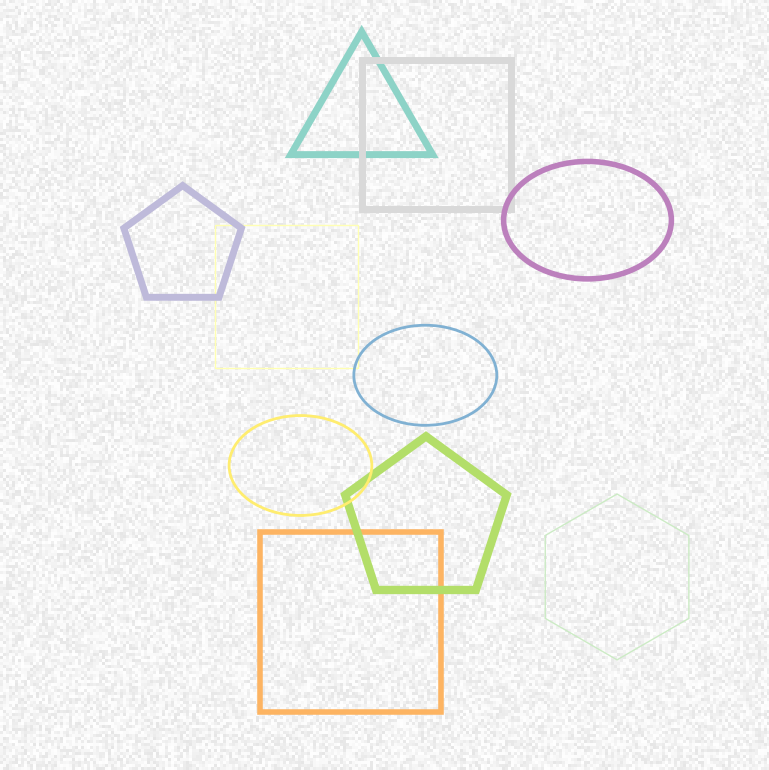[{"shape": "triangle", "thickness": 2.5, "radius": 0.53, "center": [0.47, 0.852]}, {"shape": "square", "thickness": 0.5, "radius": 0.47, "center": [0.372, 0.615]}, {"shape": "pentagon", "thickness": 2.5, "radius": 0.4, "center": [0.237, 0.679]}, {"shape": "oval", "thickness": 1, "radius": 0.46, "center": [0.552, 0.513]}, {"shape": "square", "thickness": 2, "radius": 0.59, "center": [0.456, 0.192]}, {"shape": "pentagon", "thickness": 3, "radius": 0.55, "center": [0.553, 0.323]}, {"shape": "square", "thickness": 2.5, "radius": 0.48, "center": [0.567, 0.826]}, {"shape": "oval", "thickness": 2, "radius": 0.54, "center": [0.763, 0.714]}, {"shape": "hexagon", "thickness": 0.5, "radius": 0.54, "center": [0.801, 0.251]}, {"shape": "oval", "thickness": 1, "radius": 0.46, "center": [0.39, 0.395]}]